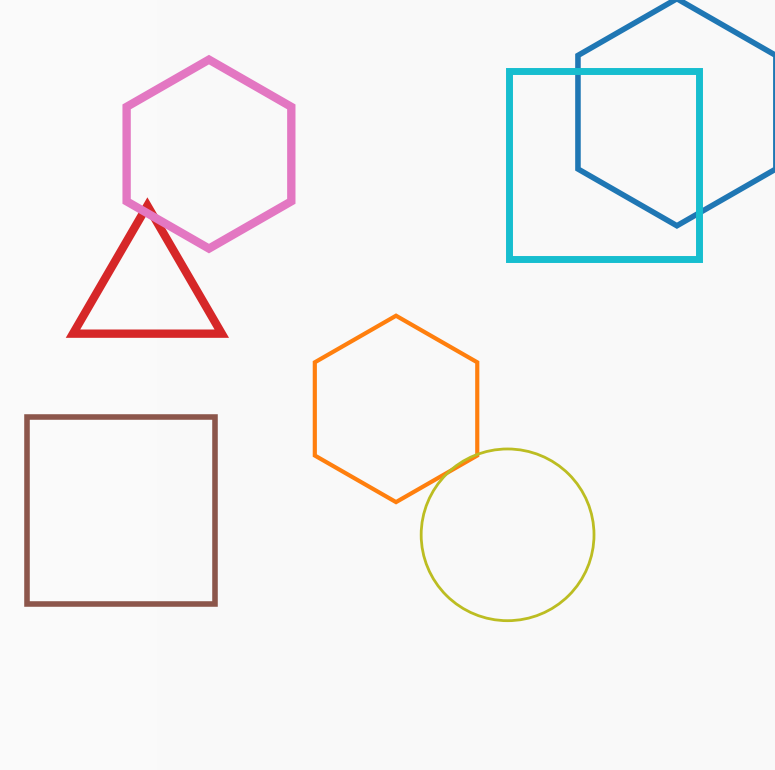[{"shape": "hexagon", "thickness": 2, "radius": 0.74, "center": [0.873, 0.854]}, {"shape": "hexagon", "thickness": 1.5, "radius": 0.61, "center": [0.511, 0.469]}, {"shape": "triangle", "thickness": 3, "radius": 0.55, "center": [0.19, 0.622]}, {"shape": "square", "thickness": 2, "radius": 0.61, "center": [0.156, 0.337]}, {"shape": "hexagon", "thickness": 3, "radius": 0.61, "center": [0.27, 0.8]}, {"shape": "circle", "thickness": 1, "radius": 0.56, "center": [0.655, 0.305]}, {"shape": "square", "thickness": 2.5, "radius": 0.61, "center": [0.78, 0.786]}]